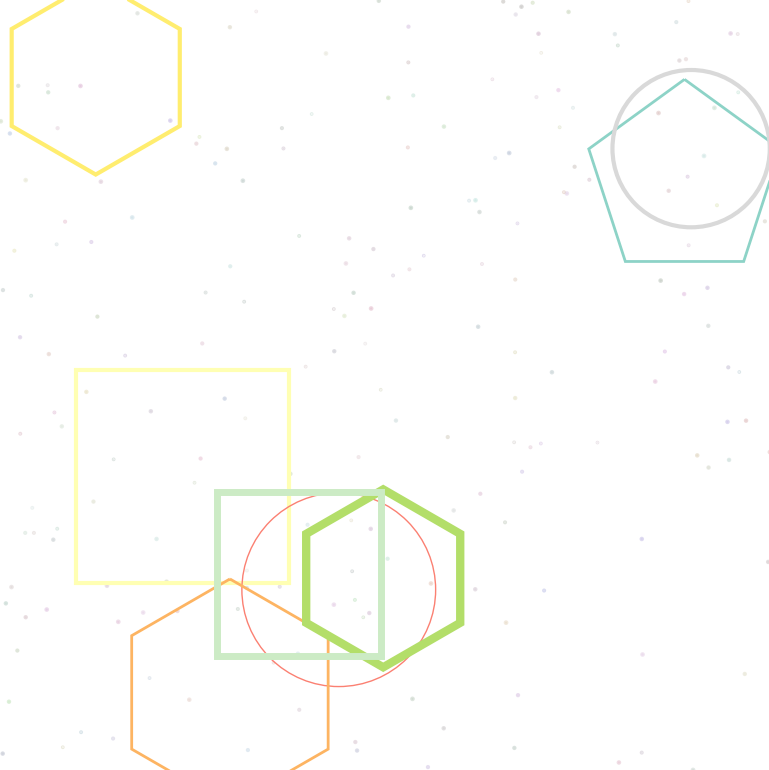[{"shape": "pentagon", "thickness": 1, "radius": 0.65, "center": [0.889, 0.766]}, {"shape": "square", "thickness": 1.5, "radius": 0.69, "center": [0.237, 0.381]}, {"shape": "circle", "thickness": 0.5, "radius": 0.63, "center": [0.44, 0.234]}, {"shape": "hexagon", "thickness": 1, "radius": 0.74, "center": [0.299, 0.101]}, {"shape": "hexagon", "thickness": 3, "radius": 0.58, "center": [0.498, 0.249]}, {"shape": "circle", "thickness": 1.5, "radius": 0.51, "center": [0.898, 0.807]}, {"shape": "square", "thickness": 2.5, "radius": 0.53, "center": [0.388, 0.254]}, {"shape": "hexagon", "thickness": 1.5, "radius": 0.63, "center": [0.124, 0.899]}]